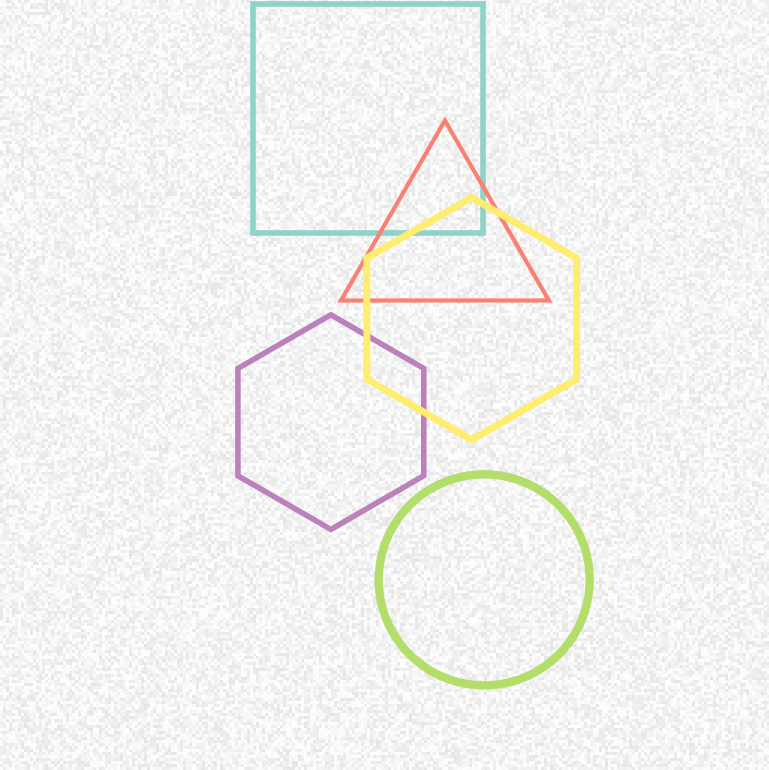[{"shape": "square", "thickness": 2, "radius": 0.74, "center": [0.478, 0.846]}, {"shape": "triangle", "thickness": 1.5, "radius": 0.78, "center": [0.578, 0.688]}, {"shape": "circle", "thickness": 3, "radius": 0.69, "center": [0.629, 0.247]}, {"shape": "hexagon", "thickness": 2, "radius": 0.7, "center": [0.43, 0.452]}, {"shape": "hexagon", "thickness": 2.5, "radius": 0.79, "center": [0.613, 0.586]}]